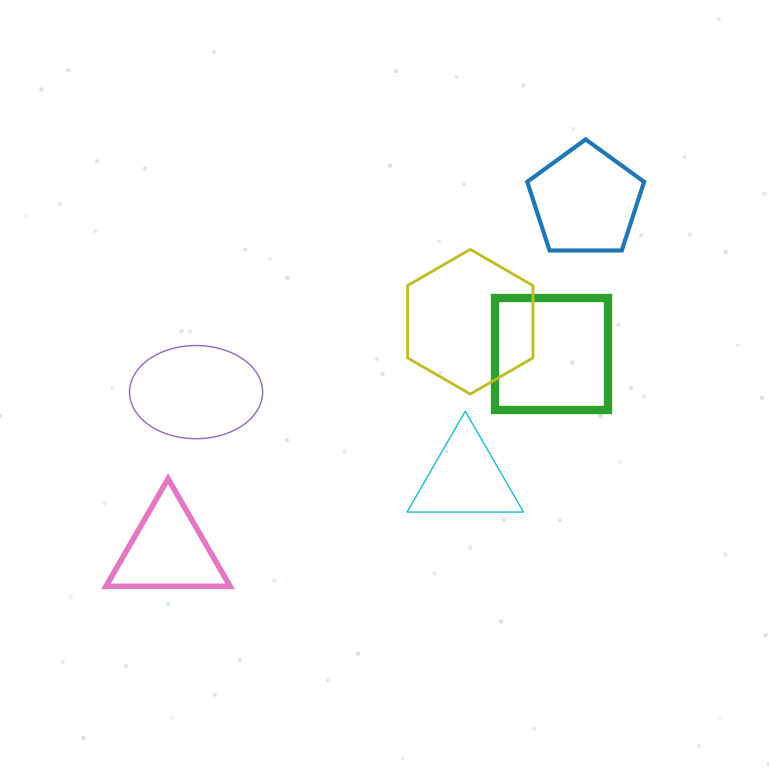[{"shape": "pentagon", "thickness": 1.5, "radius": 0.4, "center": [0.761, 0.739]}, {"shape": "square", "thickness": 3, "radius": 0.37, "center": [0.717, 0.54]}, {"shape": "oval", "thickness": 0.5, "radius": 0.43, "center": [0.255, 0.491]}, {"shape": "triangle", "thickness": 2, "radius": 0.47, "center": [0.218, 0.285]}, {"shape": "hexagon", "thickness": 1, "radius": 0.47, "center": [0.611, 0.582]}, {"shape": "triangle", "thickness": 0.5, "radius": 0.44, "center": [0.604, 0.379]}]